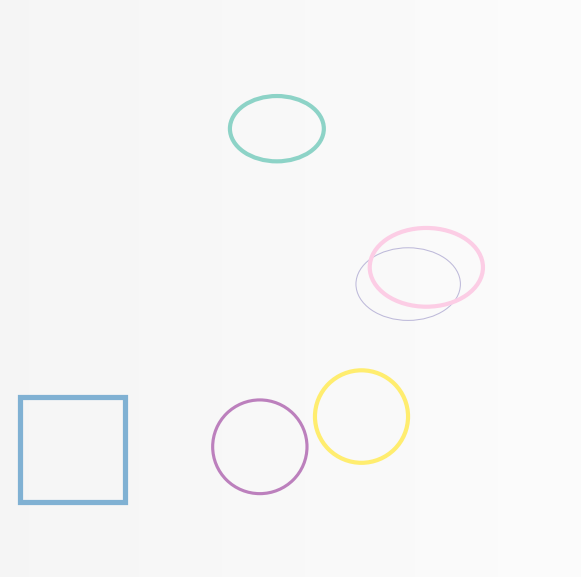[{"shape": "oval", "thickness": 2, "radius": 0.4, "center": [0.476, 0.776]}, {"shape": "oval", "thickness": 0.5, "radius": 0.45, "center": [0.702, 0.507]}, {"shape": "square", "thickness": 2.5, "radius": 0.45, "center": [0.124, 0.221]}, {"shape": "oval", "thickness": 2, "radius": 0.49, "center": [0.733, 0.536]}, {"shape": "circle", "thickness": 1.5, "radius": 0.41, "center": [0.447, 0.225]}, {"shape": "circle", "thickness": 2, "radius": 0.4, "center": [0.622, 0.278]}]